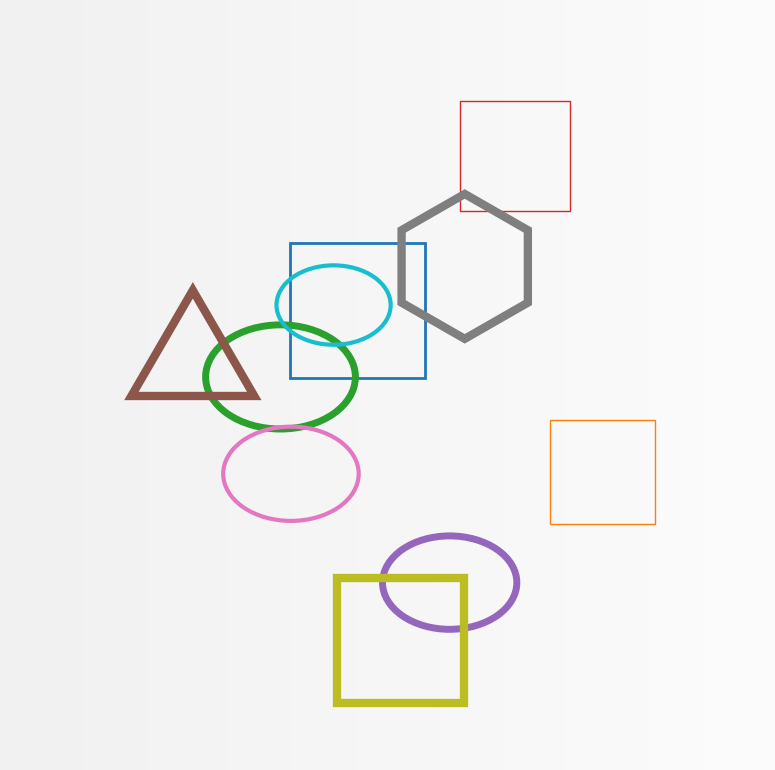[{"shape": "square", "thickness": 1, "radius": 0.44, "center": [0.461, 0.597]}, {"shape": "square", "thickness": 0.5, "radius": 0.34, "center": [0.777, 0.387]}, {"shape": "oval", "thickness": 2.5, "radius": 0.48, "center": [0.362, 0.51]}, {"shape": "square", "thickness": 0.5, "radius": 0.36, "center": [0.664, 0.798]}, {"shape": "oval", "thickness": 2.5, "radius": 0.43, "center": [0.58, 0.243]}, {"shape": "triangle", "thickness": 3, "radius": 0.46, "center": [0.249, 0.531]}, {"shape": "oval", "thickness": 1.5, "radius": 0.44, "center": [0.375, 0.385]}, {"shape": "hexagon", "thickness": 3, "radius": 0.47, "center": [0.6, 0.654]}, {"shape": "square", "thickness": 3, "radius": 0.41, "center": [0.517, 0.168]}, {"shape": "oval", "thickness": 1.5, "radius": 0.37, "center": [0.43, 0.604]}]